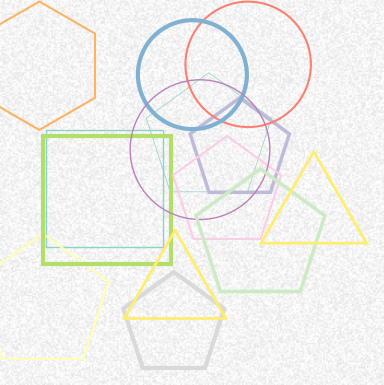[{"shape": "square", "thickness": 1, "radius": 0.76, "center": [0.271, 0.51]}, {"shape": "pentagon", "thickness": 0.5, "radius": 0.85, "center": [0.542, 0.64]}, {"shape": "pentagon", "thickness": 1.5, "radius": 0.9, "center": [0.111, 0.213]}, {"shape": "pentagon", "thickness": 2.5, "radius": 0.68, "center": [0.623, 0.61]}, {"shape": "circle", "thickness": 1.5, "radius": 0.81, "center": [0.645, 0.833]}, {"shape": "circle", "thickness": 3, "radius": 0.71, "center": [0.5, 0.806]}, {"shape": "hexagon", "thickness": 1.5, "radius": 0.83, "center": [0.102, 0.829]}, {"shape": "square", "thickness": 3, "radius": 0.83, "center": [0.278, 0.481]}, {"shape": "pentagon", "thickness": 1.5, "radius": 0.74, "center": [0.59, 0.499]}, {"shape": "pentagon", "thickness": 3, "radius": 0.69, "center": [0.451, 0.156]}, {"shape": "circle", "thickness": 1, "radius": 0.91, "center": [0.519, 0.611]}, {"shape": "pentagon", "thickness": 2.5, "radius": 0.88, "center": [0.676, 0.385]}, {"shape": "triangle", "thickness": 2, "radius": 0.76, "center": [0.455, 0.249]}, {"shape": "triangle", "thickness": 2, "radius": 0.79, "center": [0.815, 0.448]}]